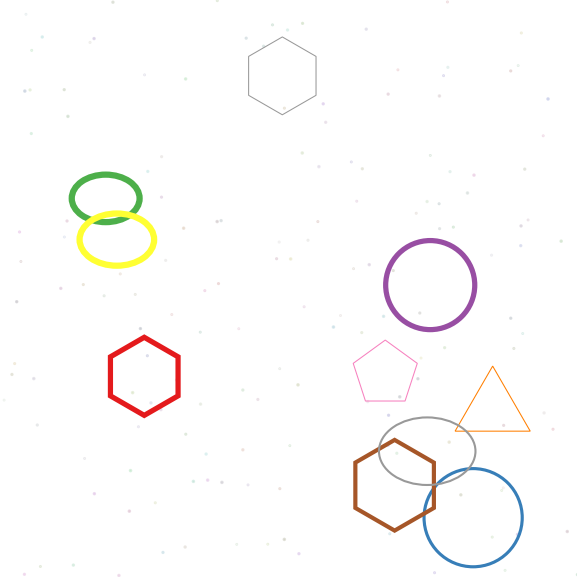[{"shape": "hexagon", "thickness": 2.5, "radius": 0.34, "center": [0.25, 0.347]}, {"shape": "circle", "thickness": 1.5, "radius": 0.43, "center": [0.819, 0.103]}, {"shape": "oval", "thickness": 3, "radius": 0.29, "center": [0.183, 0.656]}, {"shape": "circle", "thickness": 2.5, "radius": 0.39, "center": [0.745, 0.505]}, {"shape": "triangle", "thickness": 0.5, "radius": 0.38, "center": [0.853, 0.29]}, {"shape": "oval", "thickness": 3, "radius": 0.32, "center": [0.202, 0.584]}, {"shape": "hexagon", "thickness": 2, "radius": 0.39, "center": [0.683, 0.159]}, {"shape": "pentagon", "thickness": 0.5, "radius": 0.29, "center": [0.667, 0.352]}, {"shape": "oval", "thickness": 1, "radius": 0.42, "center": [0.74, 0.218]}, {"shape": "hexagon", "thickness": 0.5, "radius": 0.34, "center": [0.489, 0.868]}]